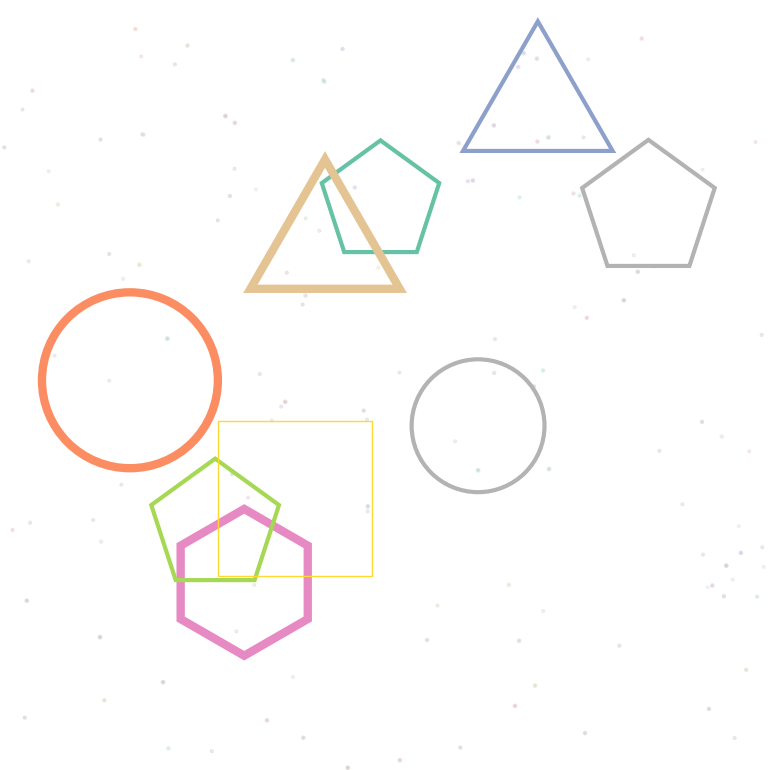[{"shape": "pentagon", "thickness": 1.5, "radius": 0.4, "center": [0.494, 0.737]}, {"shape": "circle", "thickness": 3, "radius": 0.57, "center": [0.169, 0.506]}, {"shape": "triangle", "thickness": 1.5, "radius": 0.56, "center": [0.698, 0.86]}, {"shape": "hexagon", "thickness": 3, "radius": 0.48, "center": [0.317, 0.244]}, {"shape": "pentagon", "thickness": 1.5, "radius": 0.44, "center": [0.279, 0.317]}, {"shape": "square", "thickness": 0.5, "radius": 0.5, "center": [0.383, 0.353]}, {"shape": "triangle", "thickness": 3, "radius": 0.56, "center": [0.422, 0.681]}, {"shape": "pentagon", "thickness": 1.5, "radius": 0.45, "center": [0.842, 0.728]}, {"shape": "circle", "thickness": 1.5, "radius": 0.43, "center": [0.621, 0.447]}]